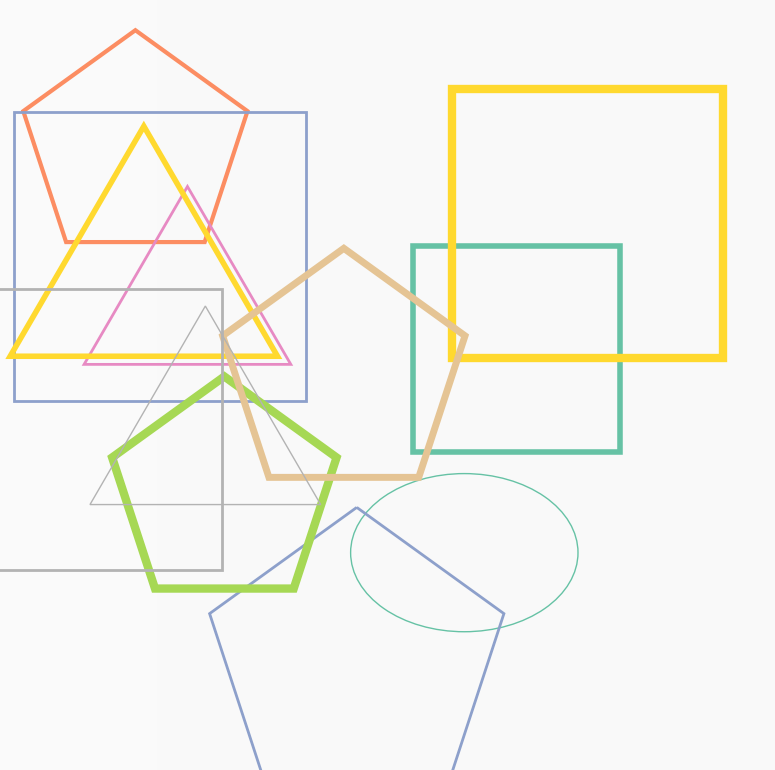[{"shape": "square", "thickness": 2, "radius": 0.67, "center": [0.667, 0.547]}, {"shape": "oval", "thickness": 0.5, "radius": 0.73, "center": [0.599, 0.282]}, {"shape": "pentagon", "thickness": 1.5, "radius": 0.76, "center": [0.175, 0.809]}, {"shape": "square", "thickness": 1, "radius": 0.94, "center": [0.207, 0.667]}, {"shape": "pentagon", "thickness": 1, "radius": 1.0, "center": [0.46, 0.141]}, {"shape": "triangle", "thickness": 1, "radius": 0.77, "center": [0.242, 0.604]}, {"shape": "pentagon", "thickness": 3, "radius": 0.76, "center": [0.289, 0.359]}, {"shape": "square", "thickness": 3, "radius": 0.87, "center": [0.758, 0.71]}, {"shape": "triangle", "thickness": 2, "radius": 1.0, "center": [0.186, 0.637]}, {"shape": "pentagon", "thickness": 2.5, "radius": 0.82, "center": [0.444, 0.513]}, {"shape": "square", "thickness": 1, "radius": 0.91, "center": [0.104, 0.442]}, {"shape": "triangle", "thickness": 0.5, "radius": 0.86, "center": [0.265, 0.431]}]